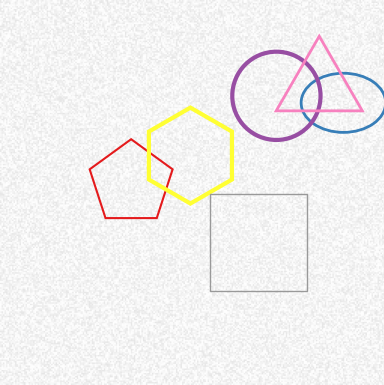[{"shape": "pentagon", "thickness": 1.5, "radius": 0.57, "center": [0.341, 0.525]}, {"shape": "oval", "thickness": 2, "radius": 0.55, "center": [0.892, 0.733]}, {"shape": "circle", "thickness": 3, "radius": 0.57, "center": [0.718, 0.751]}, {"shape": "hexagon", "thickness": 3, "radius": 0.62, "center": [0.495, 0.596]}, {"shape": "triangle", "thickness": 2, "radius": 0.65, "center": [0.829, 0.777]}, {"shape": "square", "thickness": 1, "radius": 0.63, "center": [0.672, 0.37]}]